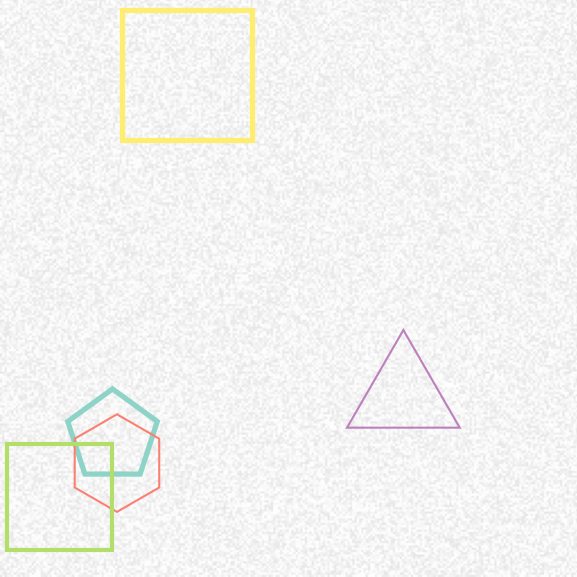[{"shape": "pentagon", "thickness": 2.5, "radius": 0.41, "center": [0.195, 0.244]}, {"shape": "hexagon", "thickness": 1, "radius": 0.42, "center": [0.203, 0.197]}, {"shape": "square", "thickness": 2, "radius": 0.46, "center": [0.103, 0.138]}, {"shape": "triangle", "thickness": 1, "radius": 0.56, "center": [0.698, 0.315]}, {"shape": "square", "thickness": 2.5, "radius": 0.56, "center": [0.324, 0.87]}]